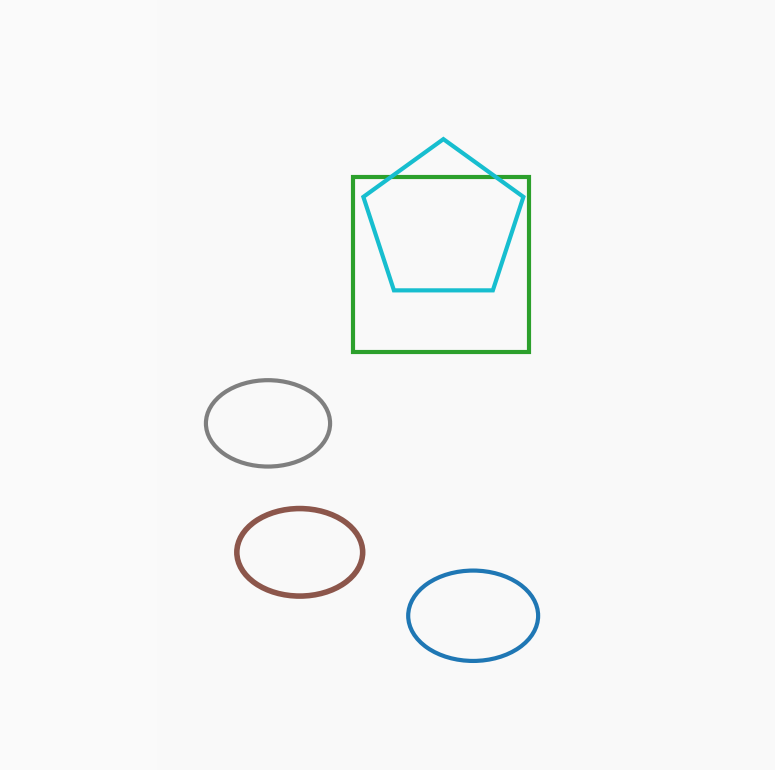[{"shape": "oval", "thickness": 1.5, "radius": 0.42, "center": [0.611, 0.2]}, {"shape": "square", "thickness": 1.5, "radius": 0.57, "center": [0.569, 0.656]}, {"shape": "oval", "thickness": 2, "radius": 0.41, "center": [0.387, 0.283]}, {"shape": "oval", "thickness": 1.5, "radius": 0.4, "center": [0.346, 0.45]}, {"shape": "pentagon", "thickness": 1.5, "radius": 0.54, "center": [0.572, 0.711]}]